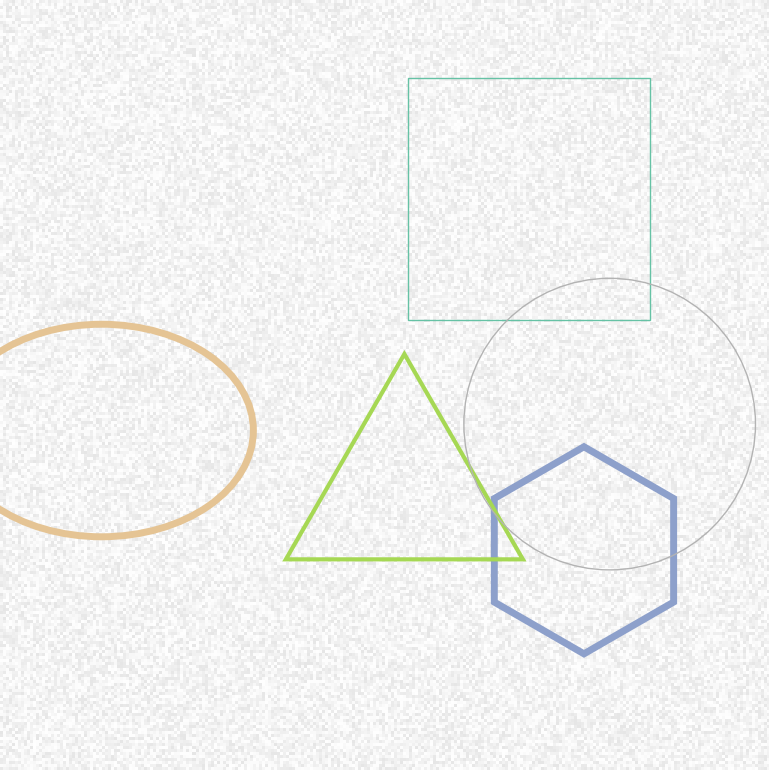[{"shape": "square", "thickness": 0.5, "radius": 0.79, "center": [0.687, 0.742]}, {"shape": "hexagon", "thickness": 2.5, "radius": 0.67, "center": [0.758, 0.285]}, {"shape": "triangle", "thickness": 1.5, "radius": 0.89, "center": [0.525, 0.362]}, {"shape": "oval", "thickness": 2.5, "radius": 0.99, "center": [0.132, 0.441]}, {"shape": "circle", "thickness": 0.5, "radius": 0.95, "center": [0.792, 0.449]}]